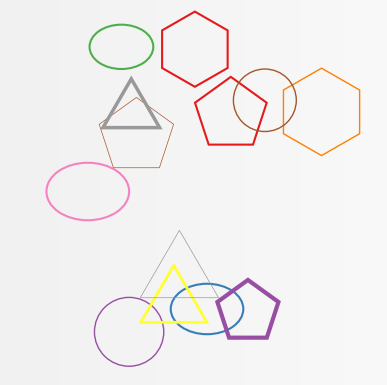[{"shape": "pentagon", "thickness": 1.5, "radius": 0.49, "center": [0.596, 0.703]}, {"shape": "hexagon", "thickness": 1.5, "radius": 0.49, "center": [0.503, 0.872]}, {"shape": "oval", "thickness": 1.5, "radius": 0.47, "center": [0.534, 0.197]}, {"shape": "oval", "thickness": 1.5, "radius": 0.41, "center": [0.313, 0.878]}, {"shape": "circle", "thickness": 1, "radius": 0.45, "center": [0.333, 0.138]}, {"shape": "pentagon", "thickness": 3, "radius": 0.41, "center": [0.64, 0.19]}, {"shape": "hexagon", "thickness": 1, "radius": 0.57, "center": [0.83, 0.709]}, {"shape": "triangle", "thickness": 2, "radius": 0.49, "center": [0.449, 0.212]}, {"shape": "pentagon", "thickness": 0.5, "radius": 0.5, "center": [0.352, 0.646]}, {"shape": "circle", "thickness": 1, "radius": 0.41, "center": [0.683, 0.74]}, {"shape": "oval", "thickness": 1.5, "radius": 0.53, "center": [0.227, 0.503]}, {"shape": "triangle", "thickness": 0.5, "radius": 0.58, "center": [0.463, 0.285]}, {"shape": "triangle", "thickness": 2.5, "radius": 0.42, "center": [0.339, 0.711]}]